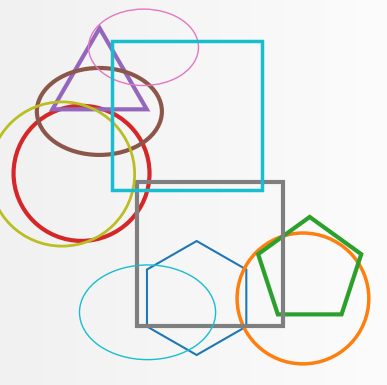[{"shape": "hexagon", "thickness": 1.5, "radius": 0.74, "center": [0.507, 0.226]}, {"shape": "circle", "thickness": 2.5, "radius": 0.85, "center": [0.782, 0.225]}, {"shape": "pentagon", "thickness": 3, "radius": 0.7, "center": [0.799, 0.297]}, {"shape": "circle", "thickness": 3, "radius": 0.88, "center": [0.21, 0.55]}, {"shape": "triangle", "thickness": 3, "radius": 0.7, "center": [0.257, 0.786]}, {"shape": "oval", "thickness": 3, "radius": 0.81, "center": [0.256, 0.711]}, {"shape": "oval", "thickness": 1, "radius": 0.71, "center": [0.37, 0.877]}, {"shape": "square", "thickness": 3, "radius": 0.94, "center": [0.542, 0.34]}, {"shape": "circle", "thickness": 2, "radius": 0.94, "center": [0.16, 0.548]}, {"shape": "square", "thickness": 2.5, "radius": 0.97, "center": [0.482, 0.699]}, {"shape": "oval", "thickness": 1, "radius": 0.88, "center": [0.381, 0.189]}]